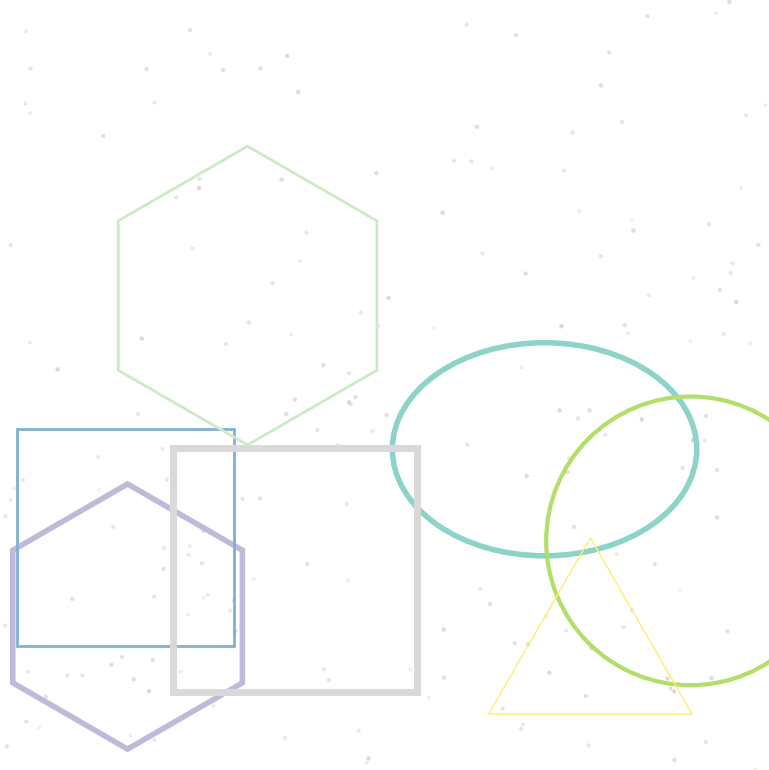[{"shape": "oval", "thickness": 2, "radius": 0.99, "center": [0.707, 0.417]}, {"shape": "hexagon", "thickness": 2, "radius": 0.86, "center": [0.166, 0.199]}, {"shape": "square", "thickness": 1, "radius": 0.7, "center": [0.163, 0.302]}, {"shape": "circle", "thickness": 1.5, "radius": 0.94, "center": [0.897, 0.298]}, {"shape": "square", "thickness": 2.5, "radius": 0.79, "center": [0.384, 0.26]}, {"shape": "hexagon", "thickness": 1, "radius": 0.97, "center": [0.322, 0.616]}, {"shape": "triangle", "thickness": 0.5, "radius": 0.76, "center": [0.767, 0.149]}]